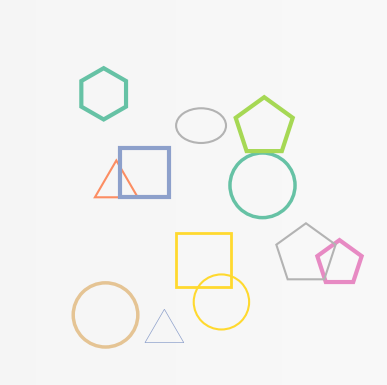[{"shape": "circle", "thickness": 2.5, "radius": 0.42, "center": [0.677, 0.519]}, {"shape": "hexagon", "thickness": 3, "radius": 0.33, "center": [0.268, 0.756]}, {"shape": "triangle", "thickness": 1.5, "radius": 0.32, "center": [0.3, 0.519]}, {"shape": "square", "thickness": 3, "radius": 0.32, "center": [0.374, 0.551]}, {"shape": "triangle", "thickness": 0.5, "radius": 0.29, "center": [0.424, 0.139]}, {"shape": "pentagon", "thickness": 3, "radius": 0.3, "center": [0.876, 0.316]}, {"shape": "pentagon", "thickness": 3, "radius": 0.39, "center": [0.682, 0.67]}, {"shape": "circle", "thickness": 1.5, "radius": 0.36, "center": [0.571, 0.216]}, {"shape": "square", "thickness": 2, "radius": 0.35, "center": [0.526, 0.325]}, {"shape": "circle", "thickness": 2.5, "radius": 0.42, "center": [0.272, 0.182]}, {"shape": "pentagon", "thickness": 1.5, "radius": 0.4, "center": [0.79, 0.34]}, {"shape": "oval", "thickness": 1.5, "radius": 0.32, "center": [0.519, 0.674]}]